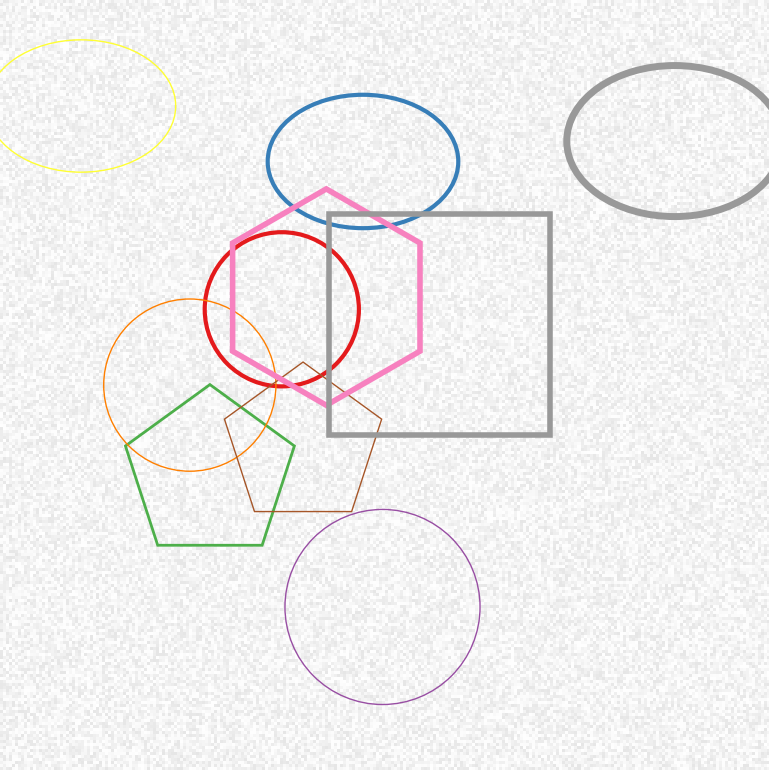[{"shape": "circle", "thickness": 1.5, "radius": 0.5, "center": [0.366, 0.598]}, {"shape": "oval", "thickness": 1.5, "radius": 0.62, "center": [0.471, 0.79]}, {"shape": "pentagon", "thickness": 1, "radius": 0.58, "center": [0.273, 0.385]}, {"shape": "circle", "thickness": 0.5, "radius": 0.63, "center": [0.497, 0.212]}, {"shape": "circle", "thickness": 0.5, "radius": 0.56, "center": [0.247, 0.5]}, {"shape": "oval", "thickness": 0.5, "radius": 0.61, "center": [0.105, 0.862]}, {"shape": "pentagon", "thickness": 0.5, "radius": 0.54, "center": [0.394, 0.422]}, {"shape": "hexagon", "thickness": 2, "radius": 0.7, "center": [0.424, 0.614]}, {"shape": "oval", "thickness": 2.5, "radius": 0.7, "center": [0.876, 0.817]}, {"shape": "square", "thickness": 2, "radius": 0.72, "center": [0.57, 0.578]}]